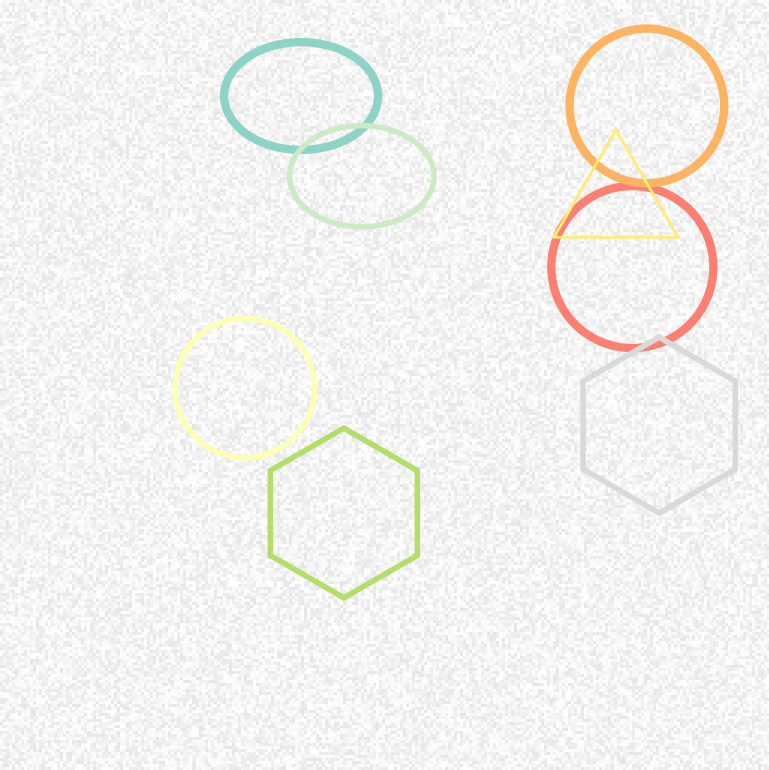[{"shape": "oval", "thickness": 3, "radius": 0.5, "center": [0.391, 0.875]}, {"shape": "circle", "thickness": 2, "radius": 0.45, "center": [0.318, 0.496]}, {"shape": "circle", "thickness": 3, "radius": 0.53, "center": [0.821, 0.653]}, {"shape": "circle", "thickness": 3, "radius": 0.5, "center": [0.84, 0.862]}, {"shape": "hexagon", "thickness": 2, "radius": 0.55, "center": [0.447, 0.334]}, {"shape": "hexagon", "thickness": 2, "radius": 0.57, "center": [0.856, 0.448]}, {"shape": "oval", "thickness": 2, "radius": 0.47, "center": [0.47, 0.771]}, {"shape": "triangle", "thickness": 1, "radius": 0.46, "center": [0.8, 0.738]}]